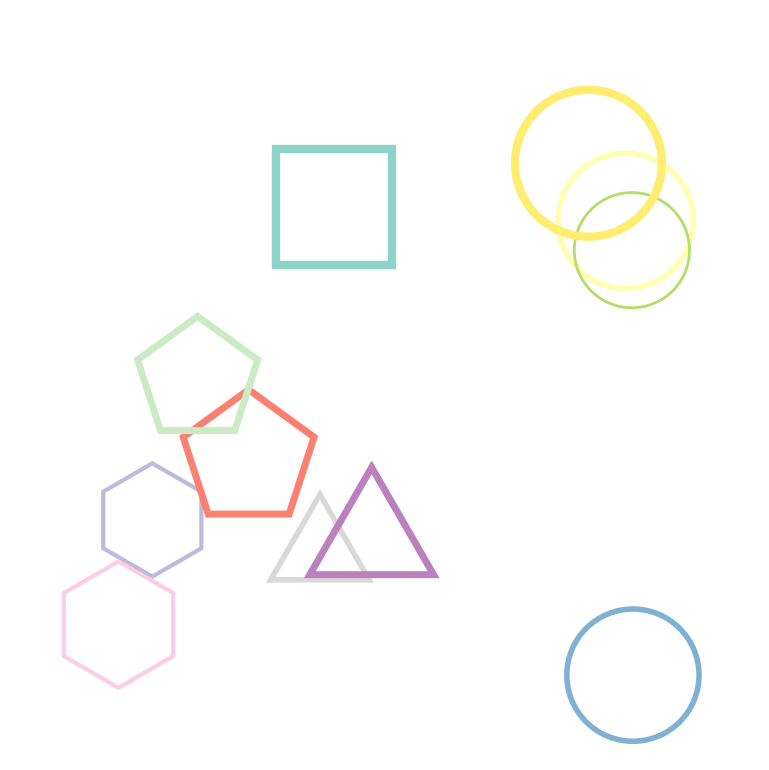[{"shape": "square", "thickness": 3, "radius": 0.38, "center": [0.433, 0.732]}, {"shape": "circle", "thickness": 2, "radius": 0.44, "center": [0.813, 0.713]}, {"shape": "hexagon", "thickness": 1.5, "radius": 0.37, "center": [0.198, 0.325]}, {"shape": "pentagon", "thickness": 2.5, "radius": 0.45, "center": [0.323, 0.405]}, {"shape": "circle", "thickness": 2, "radius": 0.43, "center": [0.822, 0.123]}, {"shape": "circle", "thickness": 1, "radius": 0.37, "center": [0.821, 0.675]}, {"shape": "hexagon", "thickness": 1.5, "radius": 0.41, "center": [0.154, 0.189]}, {"shape": "triangle", "thickness": 2, "radius": 0.37, "center": [0.416, 0.284]}, {"shape": "triangle", "thickness": 2.5, "radius": 0.46, "center": [0.483, 0.3]}, {"shape": "pentagon", "thickness": 2.5, "radius": 0.41, "center": [0.257, 0.507]}, {"shape": "circle", "thickness": 3, "radius": 0.48, "center": [0.764, 0.788]}]